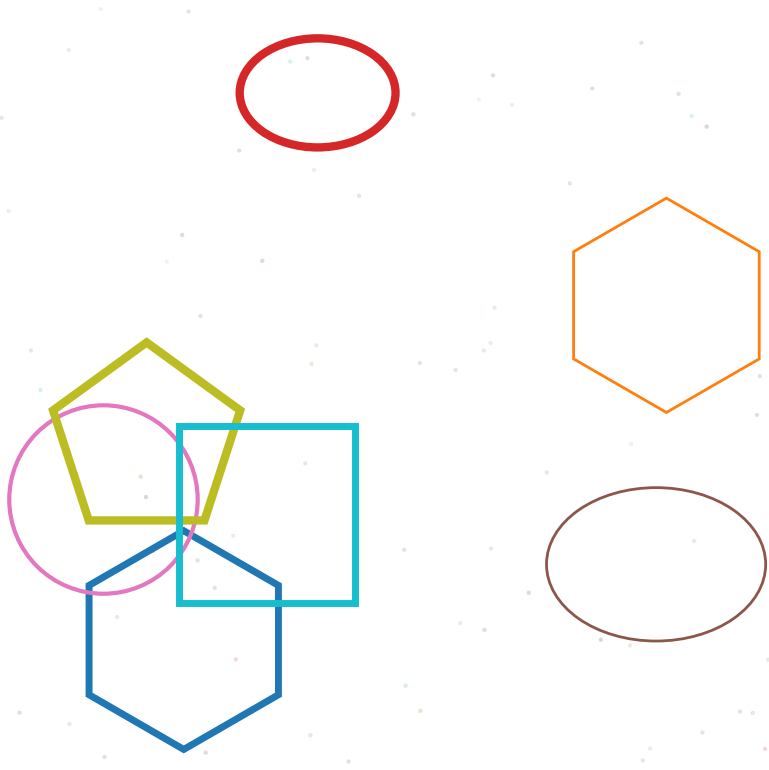[{"shape": "hexagon", "thickness": 2.5, "radius": 0.71, "center": [0.239, 0.169]}, {"shape": "hexagon", "thickness": 1, "radius": 0.7, "center": [0.865, 0.604]}, {"shape": "oval", "thickness": 3, "radius": 0.51, "center": [0.412, 0.879]}, {"shape": "oval", "thickness": 1, "radius": 0.71, "center": [0.852, 0.267]}, {"shape": "circle", "thickness": 1.5, "radius": 0.61, "center": [0.134, 0.351]}, {"shape": "pentagon", "thickness": 3, "radius": 0.64, "center": [0.19, 0.428]}, {"shape": "square", "thickness": 2.5, "radius": 0.57, "center": [0.347, 0.331]}]